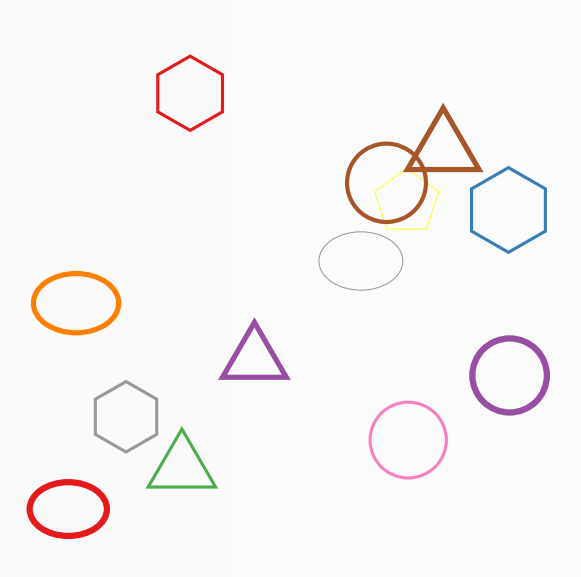[{"shape": "oval", "thickness": 3, "radius": 0.33, "center": [0.117, 0.118]}, {"shape": "hexagon", "thickness": 1.5, "radius": 0.32, "center": [0.327, 0.838]}, {"shape": "hexagon", "thickness": 1.5, "radius": 0.37, "center": [0.875, 0.636]}, {"shape": "triangle", "thickness": 1.5, "radius": 0.33, "center": [0.313, 0.189]}, {"shape": "triangle", "thickness": 2.5, "radius": 0.32, "center": [0.438, 0.378]}, {"shape": "circle", "thickness": 3, "radius": 0.32, "center": [0.877, 0.349]}, {"shape": "oval", "thickness": 2.5, "radius": 0.37, "center": [0.131, 0.474]}, {"shape": "pentagon", "thickness": 0.5, "radius": 0.29, "center": [0.7, 0.649]}, {"shape": "triangle", "thickness": 2.5, "radius": 0.36, "center": [0.763, 0.741]}, {"shape": "circle", "thickness": 2, "radius": 0.34, "center": [0.665, 0.683]}, {"shape": "circle", "thickness": 1.5, "radius": 0.33, "center": [0.702, 0.237]}, {"shape": "hexagon", "thickness": 1.5, "radius": 0.3, "center": [0.217, 0.277]}, {"shape": "oval", "thickness": 0.5, "radius": 0.36, "center": [0.621, 0.547]}]